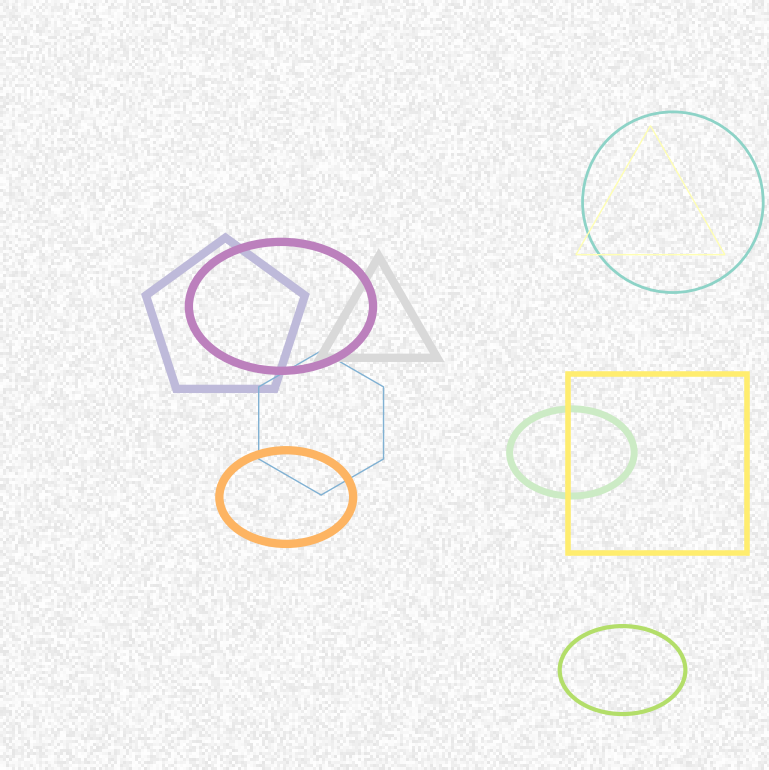[{"shape": "circle", "thickness": 1, "radius": 0.59, "center": [0.874, 0.737]}, {"shape": "triangle", "thickness": 0.5, "radius": 0.56, "center": [0.845, 0.725]}, {"shape": "pentagon", "thickness": 3, "radius": 0.54, "center": [0.293, 0.583]}, {"shape": "hexagon", "thickness": 0.5, "radius": 0.47, "center": [0.417, 0.451]}, {"shape": "oval", "thickness": 3, "radius": 0.43, "center": [0.372, 0.354]}, {"shape": "oval", "thickness": 1.5, "radius": 0.41, "center": [0.808, 0.13]}, {"shape": "triangle", "thickness": 3, "radius": 0.44, "center": [0.492, 0.579]}, {"shape": "oval", "thickness": 3, "radius": 0.6, "center": [0.365, 0.602]}, {"shape": "oval", "thickness": 2.5, "radius": 0.4, "center": [0.743, 0.412]}, {"shape": "square", "thickness": 2, "radius": 0.58, "center": [0.854, 0.398]}]